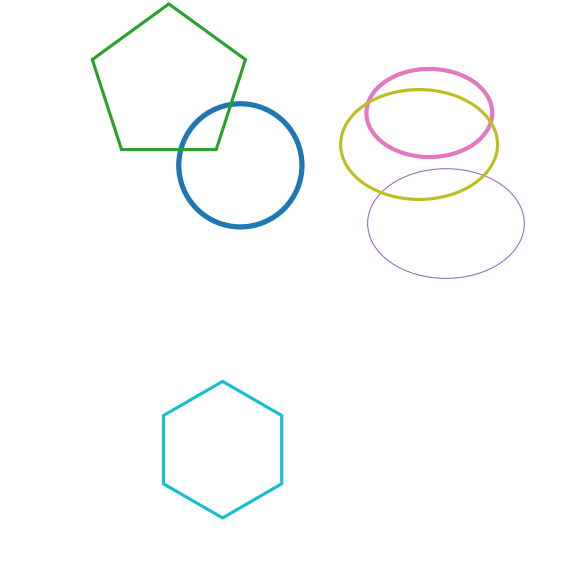[{"shape": "circle", "thickness": 2.5, "radius": 0.53, "center": [0.416, 0.713]}, {"shape": "pentagon", "thickness": 1.5, "radius": 0.7, "center": [0.292, 0.853]}, {"shape": "oval", "thickness": 0.5, "radius": 0.68, "center": [0.772, 0.612]}, {"shape": "oval", "thickness": 2, "radius": 0.54, "center": [0.743, 0.803]}, {"shape": "oval", "thickness": 1.5, "radius": 0.68, "center": [0.726, 0.749]}, {"shape": "hexagon", "thickness": 1.5, "radius": 0.59, "center": [0.385, 0.22]}]